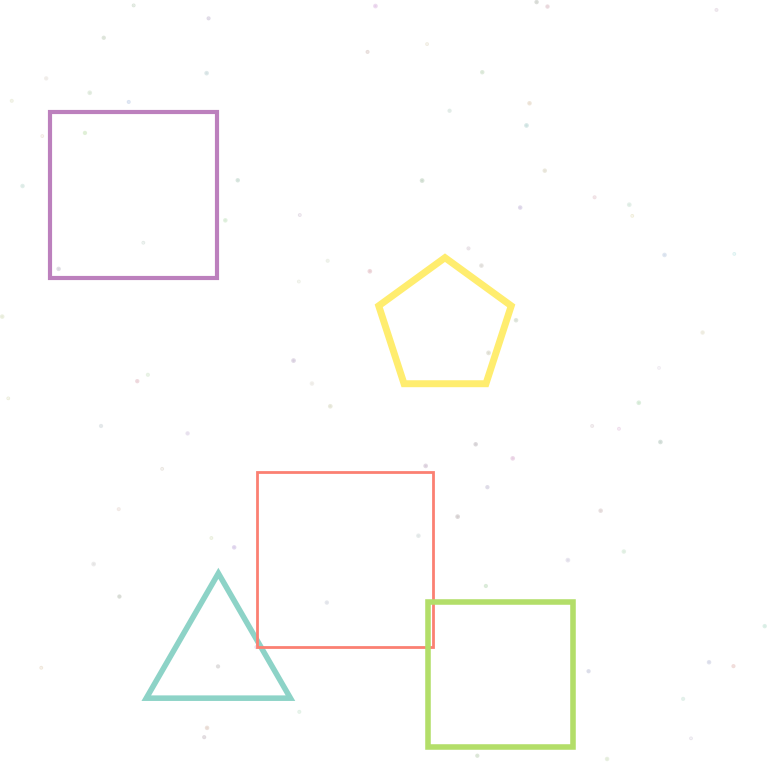[{"shape": "triangle", "thickness": 2, "radius": 0.54, "center": [0.284, 0.147]}, {"shape": "square", "thickness": 1, "radius": 0.57, "center": [0.448, 0.274]}, {"shape": "square", "thickness": 2, "radius": 0.47, "center": [0.65, 0.124]}, {"shape": "square", "thickness": 1.5, "radius": 0.54, "center": [0.173, 0.747]}, {"shape": "pentagon", "thickness": 2.5, "radius": 0.45, "center": [0.578, 0.575]}]